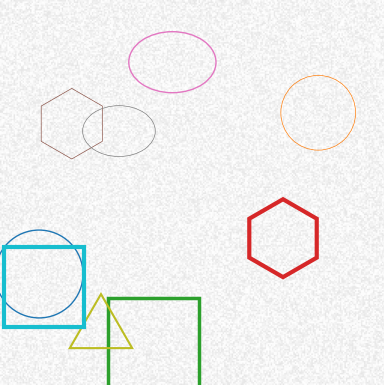[{"shape": "circle", "thickness": 1, "radius": 0.57, "center": [0.102, 0.288]}, {"shape": "circle", "thickness": 0.5, "radius": 0.49, "center": [0.827, 0.707]}, {"shape": "square", "thickness": 2.5, "radius": 0.59, "center": [0.398, 0.108]}, {"shape": "hexagon", "thickness": 3, "radius": 0.51, "center": [0.735, 0.381]}, {"shape": "hexagon", "thickness": 0.5, "radius": 0.46, "center": [0.186, 0.679]}, {"shape": "oval", "thickness": 1, "radius": 0.57, "center": [0.448, 0.838]}, {"shape": "oval", "thickness": 0.5, "radius": 0.47, "center": [0.309, 0.659]}, {"shape": "triangle", "thickness": 1.5, "radius": 0.47, "center": [0.262, 0.143]}, {"shape": "square", "thickness": 3, "radius": 0.52, "center": [0.115, 0.254]}]